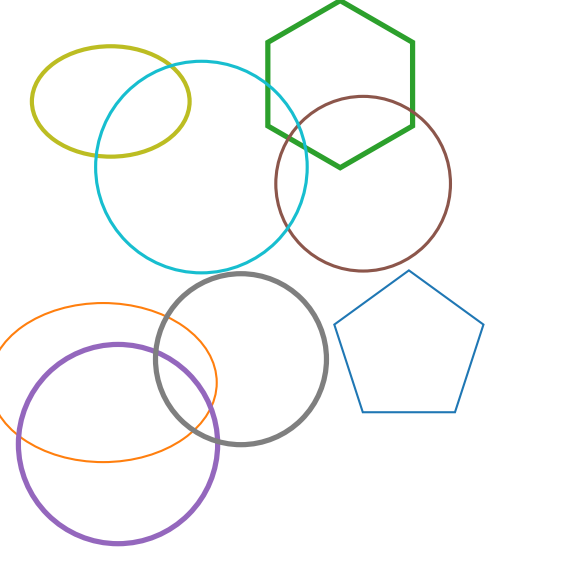[{"shape": "pentagon", "thickness": 1, "radius": 0.68, "center": [0.708, 0.395]}, {"shape": "oval", "thickness": 1, "radius": 0.98, "center": [0.179, 0.337]}, {"shape": "hexagon", "thickness": 2.5, "radius": 0.72, "center": [0.589, 0.853]}, {"shape": "circle", "thickness": 2.5, "radius": 0.86, "center": [0.204, 0.23]}, {"shape": "circle", "thickness": 1.5, "radius": 0.76, "center": [0.629, 0.681]}, {"shape": "circle", "thickness": 2.5, "radius": 0.74, "center": [0.417, 0.377]}, {"shape": "oval", "thickness": 2, "radius": 0.68, "center": [0.192, 0.823]}, {"shape": "circle", "thickness": 1.5, "radius": 0.92, "center": [0.349, 0.71]}]